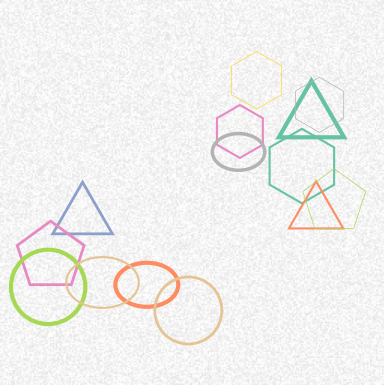[{"shape": "triangle", "thickness": 3, "radius": 0.49, "center": [0.809, 0.692]}, {"shape": "hexagon", "thickness": 1.5, "radius": 0.48, "center": [0.784, 0.569]}, {"shape": "oval", "thickness": 3, "radius": 0.41, "center": [0.381, 0.26]}, {"shape": "triangle", "thickness": 1.5, "radius": 0.41, "center": [0.821, 0.447]}, {"shape": "triangle", "thickness": 2, "radius": 0.45, "center": [0.214, 0.437]}, {"shape": "hexagon", "thickness": 1.5, "radius": 0.34, "center": [0.623, 0.659]}, {"shape": "pentagon", "thickness": 2, "radius": 0.46, "center": [0.132, 0.334]}, {"shape": "circle", "thickness": 3, "radius": 0.48, "center": [0.125, 0.255]}, {"shape": "pentagon", "thickness": 0.5, "radius": 0.43, "center": [0.868, 0.476]}, {"shape": "hexagon", "thickness": 0.5, "radius": 0.37, "center": [0.667, 0.792]}, {"shape": "oval", "thickness": 1.5, "radius": 0.47, "center": [0.266, 0.266]}, {"shape": "circle", "thickness": 2, "radius": 0.44, "center": [0.489, 0.194]}, {"shape": "oval", "thickness": 2.5, "radius": 0.34, "center": [0.62, 0.605]}, {"shape": "hexagon", "thickness": 0.5, "radius": 0.36, "center": [0.83, 0.728]}]